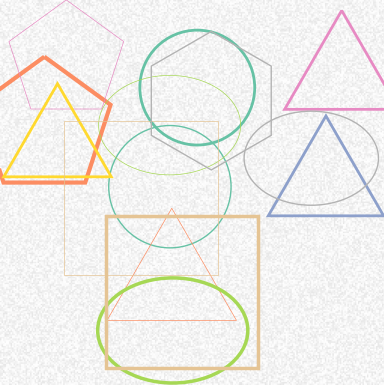[{"shape": "circle", "thickness": 2, "radius": 0.75, "center": [0.512, 0.773]}, {"shape": "circle", "thickness": 1, "radius": 0.79, "center": [0.441, 0.515]}, {"shape": "pentagon", "thickness": 3, "radius": 0.9, "center": [0.115, 0.672]}, {"shape": "triangle", "thickness": 0.5, "radius": 0.97, "center": [0.446, 0.265]}, {"shape": "triangle", "thickness": 2, "radius": 0.86, "center": [0.847, 0.526]}, {"shape": "triangle", "thickness": 2, "radius": 0.86, "center": [0.888, 0.802]}, {"shape": "pentagon", "thickness": 0.5, "radius": 0.78, "center": [0.172, 0.844]}, {"shape": "oval", "thickness": 0.5, "radius": 0.92, "center": [0.441, 0.675]}, {"shape": "oval", "thickness": 2.5, "radius": 0.97, "center": [0.449, 0.142]}, {"shape": "triangle", "thickness": 2, "radius": 0.81, "center": [0.149, 0.621]}, {"shape": "square", "thickness": 2.5, "radius": 0.98, "center": [0.472, 0.242]}, {"shape": "square", "thickness": 0.5, "radius": 1.0, "center": [0.367, 0.485]}, {"shape": "hexagon", "thickness": 1, "radius": 0.9, "center": [0.549, 0.738]}, {"shape": "oval", "thickness": 1, "radius": 0.87, "center": [0.809, 0.589]}]